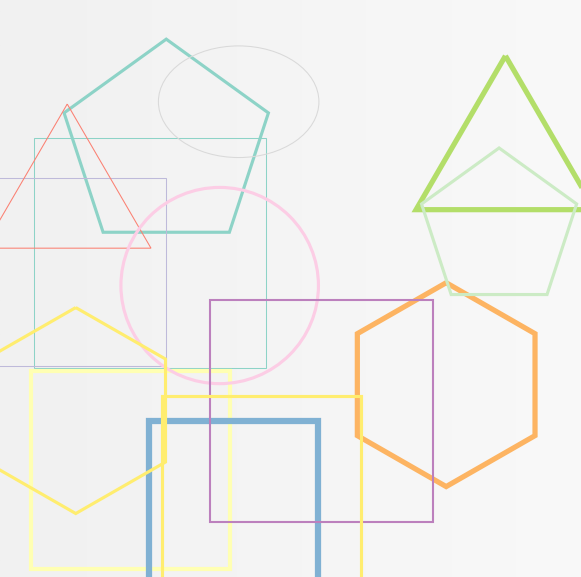[{"shape": "square", "thickness": 0.5, "radius": 1.0, "center": [0.258, 0.562]}, {"shape": "pentagon", "thickness": 1.5, "radius": 0.92, "center": [0.286, 0.746]}, {"shape": "square", "thickness": 2, "radius": 0.86, "center": [0.225, 0.186]}, {"shape": "square", "thickness": 0.5, "radius": 0.82, "center": [0.123, 0.528]}, {"shape": "triangle", "thickness": 0.5, "radius": 0.83, "center": [0.116, 0.653]}, {"shape": "square", "thickness": 3, "radius": 0.73, "center": [0.402, 0.124]}, {"shape": "hexagon", "thickness": 2.5, "radius": 0.88, "center": [0.768, 0.333]}, {"shape": "triangle", "thickness": 2.5, "radius": 0.89, "center": [0.87, 0.725]}, {"shape": "circle", "thickness": 1.5, "radius": 0.85, "center": [0.378, 0.505]}, {"shape": "oval", "thickness": 0.5, "radius": 0.69, "center": [0.411, 0.823]}, {"shape": "square", "thickness": 1, "radius": 0.96, "center": [0.553, 0.287]}, {"shape": "pentagon", "thickness": 1.5, "radius": 0.7, "center": [0.859, 0.603]}, {"shape": "square", "thickness": 1.5, "radius": 0.85, "center": [0.45, 0.142]}, {"shape": "hexagon", "thickness": 1.5, "radius": 0.89, "center": [0.13, 0.288]}]